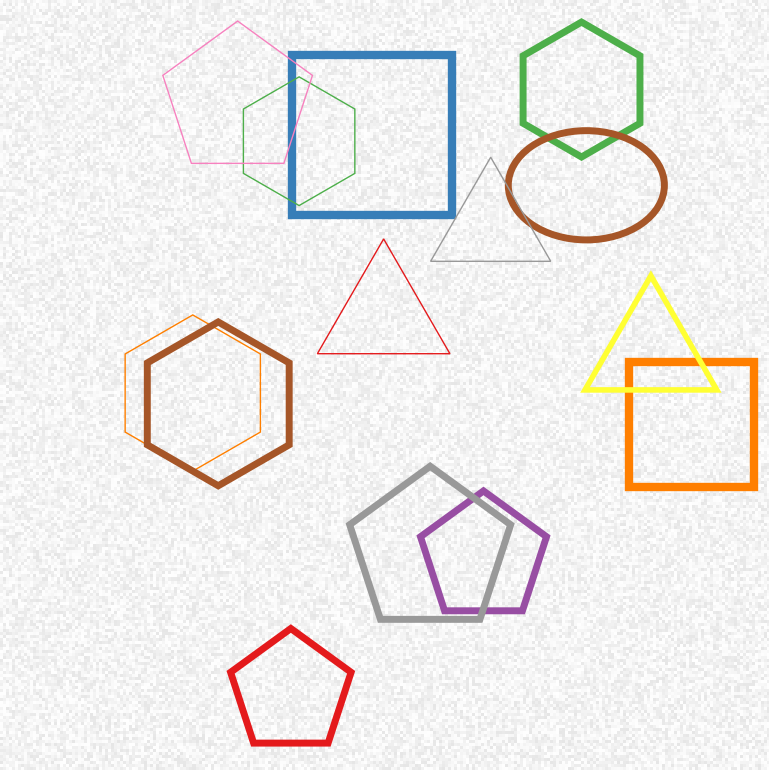[{"shape": "pentagon", "thickness": 2.5, "radius": 0.41, "center": [0.378, 0.101]}, {"shape": "triangle", "thickness": 0.5, "radius": 0.5, "center": [0.498, 0.59]}, {"shape": "square", "thickness": 3, "radius": 0.52, "center": [0.483, 0.825]}, {"shape": "hexagon", "thickness": 0.5, "radius": 0.42, "center": [0.388, 0.817]}, {"shape": "hexagon", "thickness": 2.5, "radius": 0.44, "center": [0.755, 0.884]}, {"shape": "pentagon", "thickness": 2.5, "radius": 0.43, "center": [0.628, 0.276]}, {"shape": "square", "thickness": 3, "radius": 0.4, "center": [0.898, 0.449]}, {"shape": "hexagon", "thickness": 0.5, "radius": 0.51, "center": [0.25, 0.49]}, {"shape": "triangle", "thickness": 2, "radius": 0.49, "center": [0.845, 0.543]}, {"shape": "oval", "thickness": 2.5, "radius": 0.51, "center": [0.761, 0.759]}, {"shape": "hexagon", "thickness": 2.5, "radius": 0.53, "center": [0.283, 0.476]}, {"shape": "pentagon", "thickness": 0.5, "radius": 0.51, "center": [0.309, 0.87]}, {"shape": "pentagon", "thickness": 2.5, "radius": 0.55, "center": [0.559, 0.285]}, {"shape": "triangle", "thickness": 0.5, "radius": 0.45, "center": [0.637, 0.706]}]